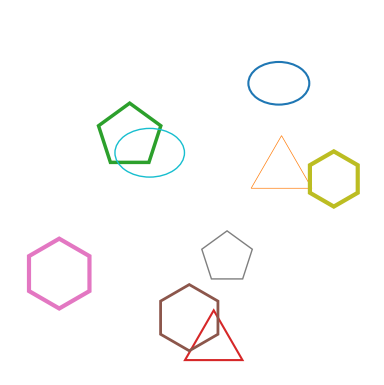[{"shape": "oval", "thickness": 1.5, "radius": 0.4, "center": [0.724, 0.784]}, {"shape": "triangle", "thickness": 0.5, "radius": 0.46, "center": [0.731, 0.557]}, {"shape": "pentagon", "thickness": 2.5, "radius": 0.43, "center": [0.337, 0.647]}, {"shape": "triangle", "thickness": 1.5, "radius": 0.43, "center": [0.555, 0.108]}, {"shape": "hexagon", "thickness": 2, "radius": 0.43, "center": [0.492, 0.175]}, {"shape": "hexagon", "thickness": 3, "radius": 0.45, "center": [0.154, 0.289]}, {"shape": "pentagon", "thickness": 1, "radius": 0.34, "center": [0.59, 0.331]}, {"shape": "hexagon", "thickness": 3, "radius": 0.36, "center": [0.867, 0.535]}, {"shape": "oval", "thickness": 1, "radius": 0.45, "center": [0.389, 0.603]}]